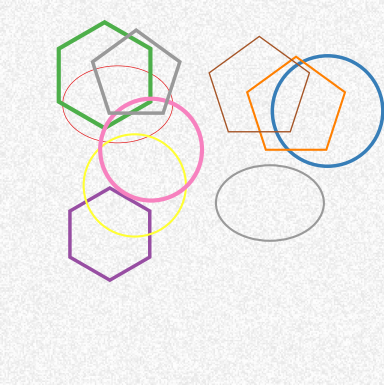[{"shape": "oval", "thickness": 0.5, "radius": 0.71, "center": [0.306, 0.729]}, {"shape": "circle", "thickness": 2.5, "radius": 0.72, "center": [0.851, 0.712]}, {"shape": "hexagon", "thickness": 3, "radius": 0.69, "center": [0.272, 0.805]}, {"shape": "hexagon", "thickness": 2.5, "radius": 0.6, "center": [0.285, 0.392]}, {"shape": "pentagon", "thickness": 1.5, "radius": 0.67, "center": [0.769, 0.719]}, {"shape": "circle", "thickness": 1.5, "radius": 0.66, "center": [0.35, 0.518]}, {"shape": "pentagon", "thickness": 1, "radius": 0.68, "center": [0.674, 0.768]}, {"shape": "circle", "thickness": 3, "radius": 0.66, "center": [0.392, 0.611]}, {"shape": "pentagon", "thickness": 2.5, "radius": 0.6, "center": [0.354, 0.803]}, {"shape": "oval", "thickness": 1.5, "radius": 0.7, "center": [0.701, 0.473]}]